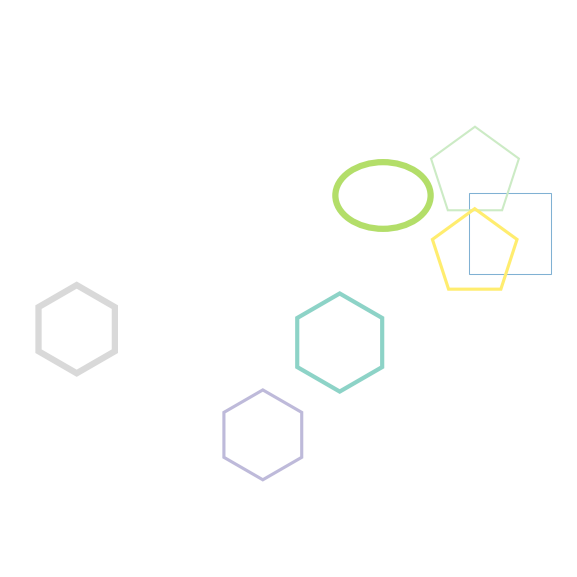[{"shape": "hexagon", "thickness": 2, "radius": 0.42, "center": [0.588, 0.406]}, {"shape": "hexagon", "thickness": 1.5, "radius": 0.39, "center": [0.455, 0.246]}, {"shape": "square", "thickness": 0.5, "radius": 0.35, "center": [0.883, 0.595]}, {"shape": "oval", "thickness": 3, "radius": 0.41, "center": [0.663, 0.661]}, {"shape": "hexagon", "thickness": 3, "radius": 0.38, "center": [0.133, 0.429]}, {"shape": "pentagon", "thickness": 1, "radius": 0.4, "center": [0.822, 0.7]}, {"shape": "pentagon", "thickness": 1.5, "radius": 0.39, "center": [0.822, 0.561]}]